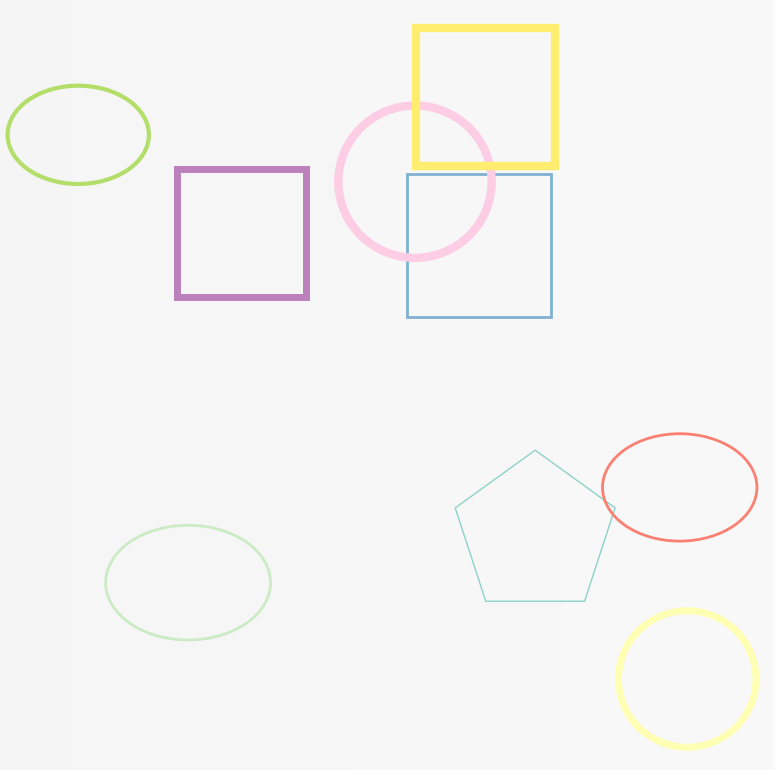[{"shape": "pentagon", "thickness": 0.5, "radius": 0.54, "center": [0.691, 0.307]}, {"shape": "circle", "thickness": 2.5, "radius": 0.44, "center": [0.887, 0.118]}, {"shape": "oval", "thickness": 1, "radius": 0.5, "center": [0.877, 0.367]}, {"shape": "square", "thickness": 1, "radius": 0.47, "center": [0.618, 0.682]}, {"shape": "oval", "thickness": 1.5, "radius": 0.46, "center": [0.101, 0.825]}, {"shape": "circle", "thickness": 3, "radius": 0.49, "center": [0.535, 0.764]}, {"shape": "square", "thickness": 2.5, "radius": 0.42, "center": [0.311, 0.698]}, {"shape": "oval", "thickness": 1, "radius": 0.53, "center": [0.243, 0.243]}, {"shape": "square", "thickness": 3, "radius": 0.45, "center": [0.626, 0.874]}]